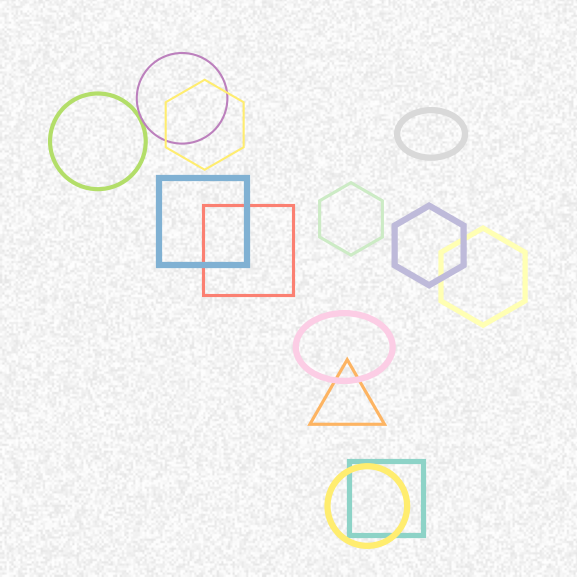[{"shape": "square", "thickness": 2.5, "radius": 0.32, "center": [0.669, 0.137]}, {"shape": "hexagon", "thickness": 2.5, "radius": 0.42, "center": [0.836, 0.52]}, {"shape": "hexagon", "thickness": 3, "radius": 0.34, "center": [0.743, 0.574]}, {"shape": "square", "thickness": 1.5, "radius": 0.39, "center": [0.429, 0.566]}, {"shape": "square", "thickness": 3, "radius": 0.38, "center": [0.351, 0.615]}, {"shape": "triangle", "thickness": 1.5, "radius": 0.37, "center": [0.601, 0.302]}, {"shape": "circle", "thickness": 2, "radius": 0.41, "center": [0.169, 0.754]}, {"shape": "oval", "thickness": 3, "radius": 0.42, "center": [0.596, 0.398]}, {"shape": "oval", "thickness": 3, "radius": 0.29, "center": [0.746, 0.767]}, {"shape": "circle", "thickness": 1, "radius": 0.39, "center": [0.315, 0.829]}, {"shape": "hexagon", "thickness": 1.5, "radius": 0.31, "center": [0.608, 0.62]}, {"shape": "hexagon", "thickness": 1, "radius": 0.39, "center": [0.354, 0.783]}, {"shape": "circle", "thickness": 3, "radius": 0.34, "center": [0.636, 0.123]}]